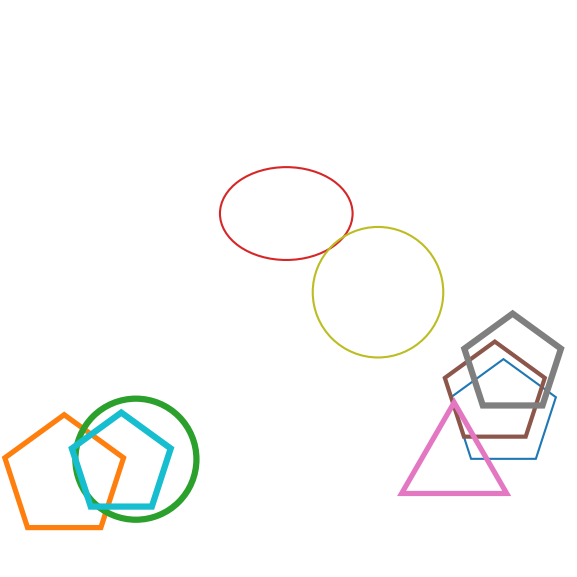[{"shape": "pentagon", "thickness": 1, "radius": 0.48, "center": [0.872, 0.282]}, {"shape": "pentagon", "thickness": 2.5, "radius": 0.54, "center": [0.111, 0.173]}, {"shape": "circle", "thickness": 3, "radius": 0.52, "center": [0.235, 0.204]}, {"shape": "oval", "thickness": 1, "radius": 0.57, "center": [0.496, 0.629]}, {"shape": "pentagon", "thickness": 2, "radius": 0.45, "center": [0.857, 0.317]}, {"shape": "triangle", "thickness": 2.5, "radius": 0.53, "center": [0.786, 0.197]}, {"shape": "pentagon", "thickness": 3, "radius": 0.44, "center": [0.888, 0.368]}, {"shape": "circle", "thickness": 1, "radius": 0.57, "center": [0.655, 0.493]}, {"shape": "pentagon", "thickness": 3, "radius": 0.45, "center": [0.21, 0.195]}]